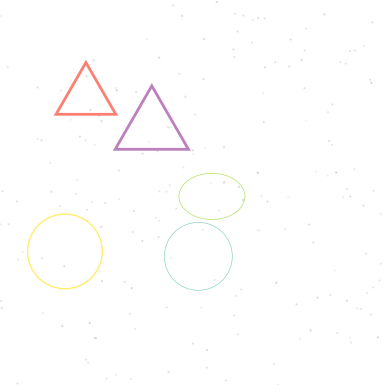[{"shape": "circle", "thickness": 0.5, "radius": 0.44, "center": [0.515, 0.334]}, {"shape": "triangle", "thickness": 2, "radius": 0.45, "center": [0.223, 0.748]}, {"shape": "oval", "thickness": 0.5, "radius": 0.43, "center": [0.55, 0.49]}, {"shape": "triangle", "thickness": 2, "radius": 0.55, "center": [0.394, 0.667]}, {"shape": "circle", "thickness": 1, "radius": 0.49, "center": [0.169, 0.347]}]